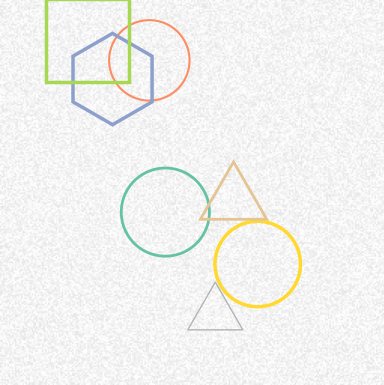[{"shape": "circle", "thickness": 2, "radius": 0.57, "center": [0.429, 0.449]}, {"shape": "circle", "thickness": 1.5, "radius": 0.52, "center": [0.388, 0.843]}, {"shape": "hexagon", "thickness": 2.5, "radius": 0.59, "center": [0.292, 0.795]}, {"shape": "square", "thickness": 2.5, "radius": 0.54, "center": [0.227, 0.894]}, {"shape": "circle", "thickness": 2.5, "radius": 0.56, "center": [0.669, 0.314]}, {"shape": "triangle", "thickness": 2, "radius": 0.5, "center": [0.607, 0.48]}, {"shape": "triangle", "thickness": 1, "radius": 0.41, "center": [0.559, 0.185]}]